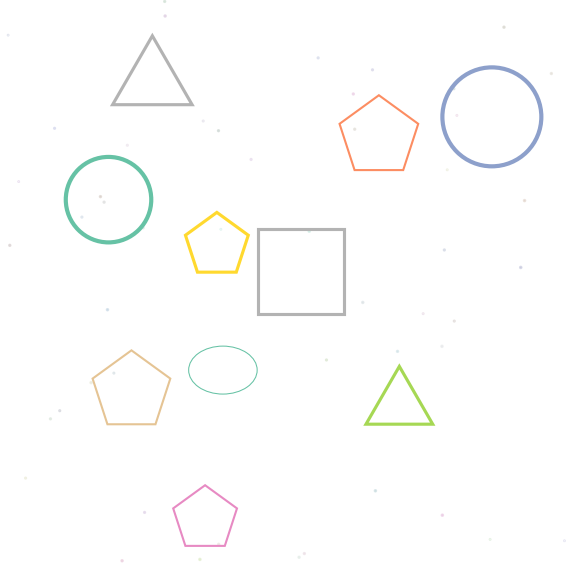[{"shape": "oval", "thickness": 0.5, "radius": 0.3, "center": [0.386, 0.358]}, {"shape": "circle", "thickness": 2, "radius": 0.37, "center": [0.188, 0.653]}, {"shape": "pentagon", "thickness": 1, "radius": 0.36, "center": [0.656, 0.763]}, {"shape": "circle", "thickness": 2, "radius": 0.43, "center": [0.852, 0.797]}, {"shape": "pentagon", "thickness": 1, "radius": 0.29, "center": [0.355, 0.101]}, {"shape": "triangle", "thickness": 1.5, "radius": 0.33, "center": [0.692, 0.298]}, {"shape": "pentagon", "thickness": 1.5, "radius": 0.29, "center": [0.376, 0.574]}, {"shape": "pentagon", "thickness": 1, "radius": 0.35, "center": [0.228, 0.322]}, {"shape": "square", "thickness": 1.5, "radius": 0.37, "center": [0.521, 0.529]}, {"shape": "triangle", "thickness": 1.5, "radius": 0.4, "center": [0.264, 0.858]}]